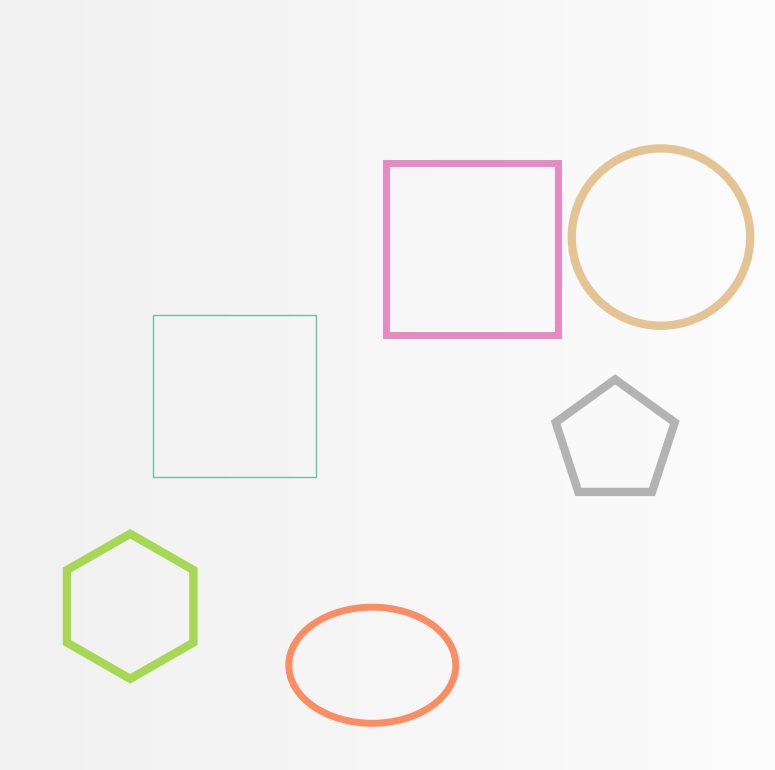[{"shape": "square", "thickness": 0.5, "radius": 0.52, "center": [0.303, 0.485]}, {"shape": "oval", "thickness": 2.5, "radius": 0.54, "center": [0.48, 0.136]}, {"shape": "square", "thickness": 2.5, "radius": 0.56, "center": [0.609, 0.677]}, {"shape": "hexagon", "thickness": 3, "radius": 0.47, "center": [0.168, 0.213]}, {"shape": "circle", "thickness": 3, "radius": 0.58, "center": [0.853, 0.692]}, {"shape": "pentagon", "thickness": 3, "radius": 0.4, "center": [0.794, 0.426]}]